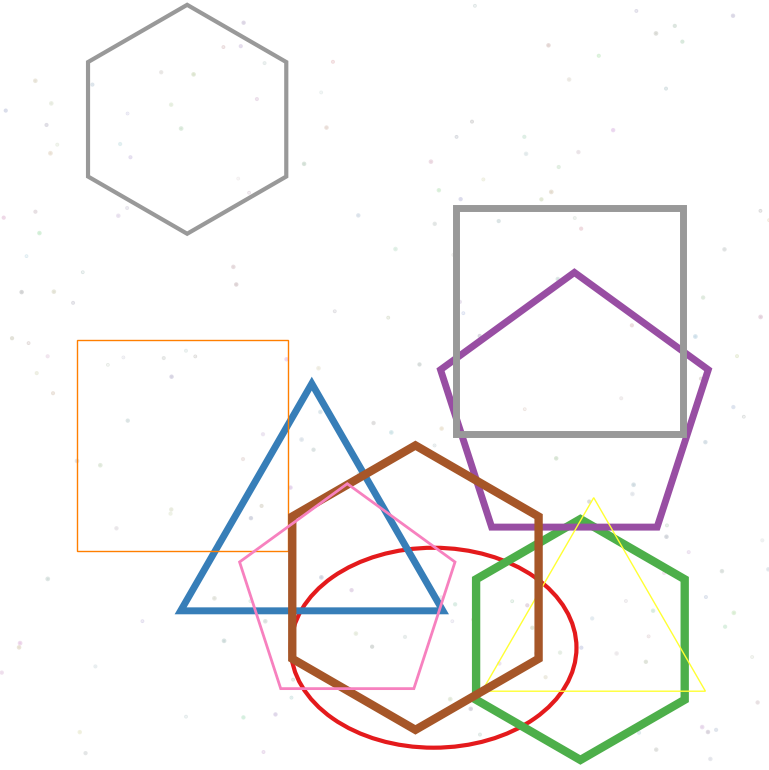[{"shape": "oval", "thickness": 1.5, "radius": 0.93, "center": [0.563, 0.159]}, {"shape": "triangle", "thickness": 2.5, "radius": 0.98, "center": [0.405, 0.305]}, {"shape": "hexagon", "thickness": 3, "radius": 0.78, "center": [0.754, 0.169]}, {"shape": "pentagon", "thickness": 2.5, "radius": 0.91, "center": [0.746, 0.463]}, {"shape": "square", "thickness": 0.5, "radius": 0.69, "center": [0.237, 0.421]}, {"shape": "triangle", "thickness": 0.5, "radius": 0.84, "center": [0.771, 0.186]}, {"shape": "hexagon", "thickness": 3, "radius": 0.92, "center": [0.54, 0.237]}, {"shape": "pentagon", "thickness": 1, "radius": 0.74, "center": [0.451, 0.225]}, {"shape": "square", "thickness": 2.5, "radius": 0.73, "center": [0.74, 0.583]}, {"shape": "hexagon", "thickness": 1.5, "radius": 0.74, "center": [0.243, 0.845]}]